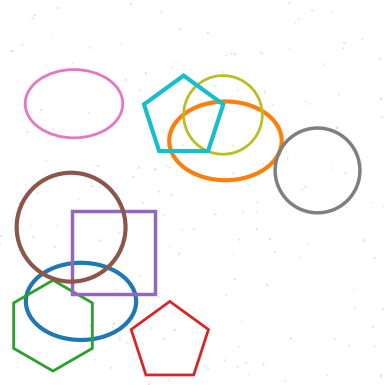[{"shape": "oval", "thickness": 3, "radius": 0.72, "center": [0.21, 0.217]}, {"shape": "oval", "thickness": 3, "radius": 0.73, "center": [0.586, 0.634]}, {"shape": "hexagon", "thickness": 2, "radius": 0.59, "center": [0.138, 0.154]}, {"shape": "pentagon", "thickness": 2, "radius": 0.53, "center": [0.441, 0.112]}, {"shape": "square", "thickness": 2.5, "radius": 0.54, "center": [0.295, 0.343]}, {"shape": "circle", "thickness": 3, "radius": 0.71, "center": [0.185, 0.41]}, {"shape": "oval", "thickness": 2, "radius": 0.63, "center": [0.192, 0.731]}, {"shape": "circle", "thickness": 2.5, "radius": 0.55, "center": [0.825, 0.557]}, {"shape": "circle", "thickness": 2, "radius": 0.51, "center": [0.579, 0.702]}, {"shape": "pentagon", "thickness": 3, "radius": 0.54, "center": [0.477, 0.695]}]